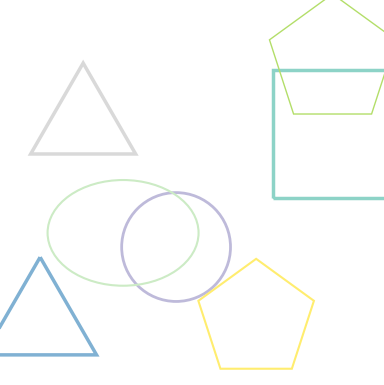[{"shape": "square", "thickness": 2.5, "radius": 0.83, "center": [0.876, 0.652]}, {"shape": "circle", "thickness": 2, "radius": 0.71, "center": [0.457, 0.358]}, {"shape": "triangle", "thickness": 2.5, "radius": 0.85, "center": [0.104, 0.163]}, {"shape": "pentagon", "thickness": 1, "radius": 0.86, "center": [0.864, 0.843]}, {"shape": "triangle", "thickness": 2.5, "radius": 0.79, "center": [0.216, 0.679]}, {"shape": "oval", "thickness": 1.5, "radius": 0.98, "center": [0.32, 0.395]}, {"shape": "pentagon", "thickness": 1.5, "radius": 0.79, "center": [0.665, 0.17]}]